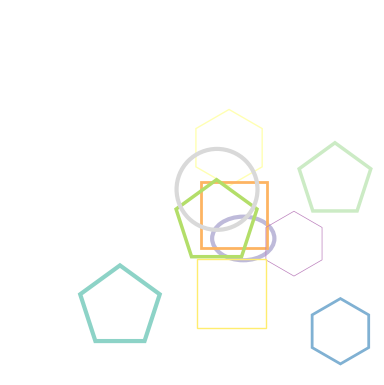[{"shape": "pentagon", "thickness": 3, "radius": 0.54, "center": [0.312, 0.202]}, {"shape": "hexagon", "thickness": 1, "radius": 0.5, "center": [0.595, 0.616]}, {"shape": "oval", "thickness": 3, "radius": 0.4, "center": [0.632, 0.381]}, {"shape": "hexagon", "thickness": 2, "radius": 0.42, "center": [0.884, 0.14]}, {"shape": "square", "thickness": 2, "radius": 0.43, "center": [0.607, 0.441]}, {"shape": "pentagon", "thickness": 2.5, "radius": 0.55, "center": [0.562, 0.423]}, {"shape": "circle", "thickness": 3, "radius": 0.53, "center": [0.564, 0.508]}, {"shape": "hexagon", "thickness": 0.5, "radius": 0.42, "center": [0.764, 0.367]}, {"shape": "pentagon", "thickness": 2.5, "radius": 0.49, "center": [0.87, 0.531]}, {"shape": "square", "thickness": 1, "radius": 0.45, "center": [0.601, 0.238]}]